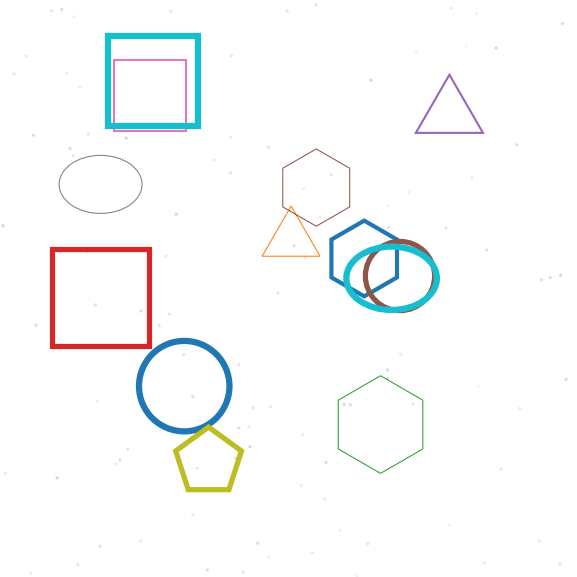[{"shape": "hexagon", "thickness": 2, "radius": 0.33, "center": [0.631, 0.552]}, {"shape": "circle", "thickness": 3, "radius": 0.39, "center": [0.319, 0.33]}, {"shape": "triangle", "thickness": 0.5, "radius": 0.29, "center": [0.504, 0.584]}, {"shape": "hexagon", "thickness": 0.5, "radius": 0.42, "center": [0.659, 0.264]}, {"shape": "square", "thickness": 2.5, "radius": 0.42, "center": [0.174, 0.484]}, {"shape": "triangle", "thickness": 1, "radius": 0.34, "center": [0.778, 0.803]}, {"shape": "hexagon", "thickness": 0.5, "radius": 0.33, "center": [0.548, 0.674]}, {"shape": "circle", "thickness": 2.5, "radius": 0.3, "center": [0.693, 0.521]}, {"shape": "square", "thickness": 1, "radius": 0.31, "center": [0.259, 0.834]}, {"shape": "oval", "thickness": 0.5, "radius": 0.36, "center": [0.174, 0.68]}, {"shape": "pentagon", "thickness": 2.5, "radius": 0.3, "center": [0.361, 0.2]}, {"shape": "square", "thickness": 3, "radius": 0.39, "center": [0.265, 0.858]}, {"shape": "oval", "thickness": 3, "radius": 0.39, "center": [0.678, 0.517]}]